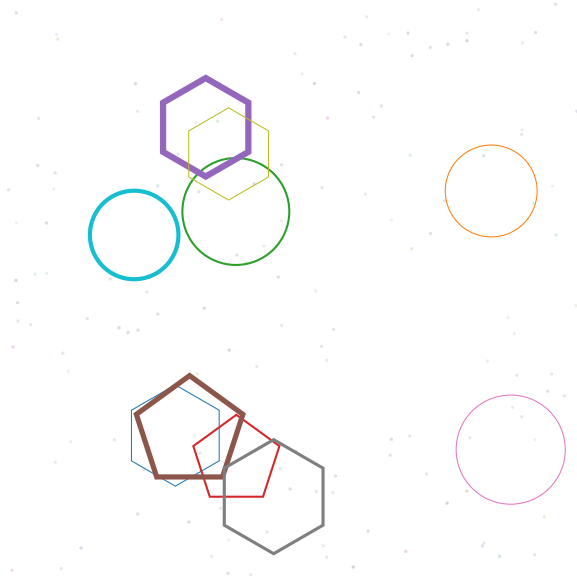[{"shape": "hexagon", "thickness": 0.5, "radius": 0.44, "center": [0.304, 0.245]}, {"shape": "circle", "thickness": 0.5, "radius": 0.4, "center": [0.851, 0.668]}, {"shape": "circle", "thickness": 1, "radius": 0.46, "center": [0.408, 0.633]}, {"shape": "pentagon", "thickness": 1, "radius": 0.39, "center": [0.409, 0.202]}, {"shape": "hexagon", "thickness": 3, "radius": 0.43, "center": [0.356, 0.779]}, {"shape": "pentagon", "thickness": 2.5, "radius": 0.48, "center": [0.328, 0.252]}, {"shape": "circle", "thickness": 0.5, "radius": 0.47, "center": [0.884, 0.221]}, {"shape": "hexagon", "thickness": 1.5, "radius": 0.49, "center": [0.474, 0.139]}, {"shape": "hexagon", "thickness": 0.5, "radius": 0.4, "center": [0.396, 0.733]}, {"shape": "circle", "thickness": 2, "radius": 0.38, "center": [0.232, 0.592]}]